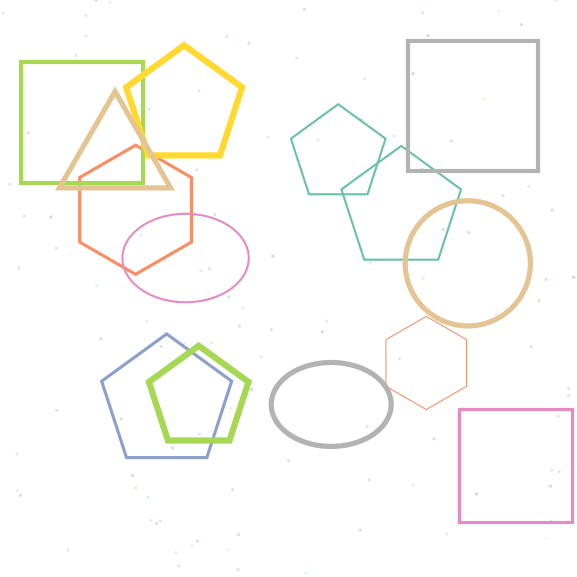[{"shape": "pentagon", "thickness": 1, "radius": 0.43, "center": [0.586, 0.732]}, {"shape": "pentagon", "thickness": 1, "radius": 0.54, "center": [0.695, 0.638]}, {"shape": "hexagon", "thickness": 0.5, "radius": 0.4, "center": [0.738, 0.371]}, {"shape": "hexagon", "thickness": 1.5, "radius": 0.56, "center": [0.235, 0.636]}, {"shape": "pentagon", "thickness": 1.5, "radius": 0.59, "center": [0.289, 0.303]}, {"shape": "oval", "thickness": 1, "radius": 0.55, "center": [0.321, 0.552]}, {"shape": "square", "thickness": 1.5, "radius": 0.49, "center": [0.892, 0.193]}, {"shape": "pentagon", "thickness": 3, "radius": 0.45, "center": [0.344, 0.31]}, {"shape": "square", "thickness": 2, "radius": 0.53, "center": [0.142, 0.787]}, {"shape": "pentagon", "thickness": 3, "radius": 0.53, "center": [0.319, 0.815]}, {"shape": "circle", "thickness": 2.5, "radius": 0.54, "center": [0.81, 0.543]}, {"shape": "triangle", "thickness": 2.5, "radius": 0.56, "center": [0.199, 0.729]}, {"shape": "oval", "thickness": 2.5, "radius": 0.52, "center": [0.574, 0.299]}, {"shape": "square", "thickness": 2, "radius": 0.56, "center": [0.819, 0.815]}]